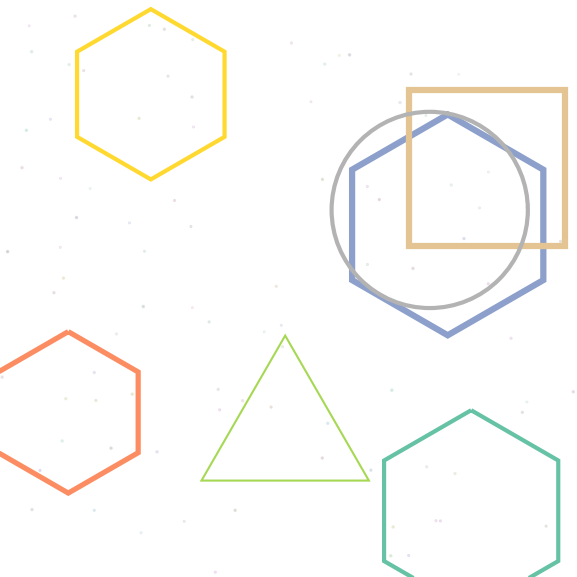[{"shape": "hexagon", "thickness": 2, "radius": 0.87, "center": [0.816, 0.115]}, {"shape": "hexagon", "thickness": 2.5, "radius": 0.7, "center": [0.118, 0.285]}, {"shape": "hexagon", "thickness": 3, "radius": 0.96, "center": [0.775, 0.61]}, {"shape": "triangle", "thickness": 1, "radius": 0.84, "center": [0.494, 0.251]}, {"shape": "hexagon", "thickness": 2, "radius": 0.74, "center": [0.261, 0.836]}, {"shape": "square", "thickness": 3, "radius": 0.68, "center": [0.843, 0.708]}, {"shape": "circle", "thickness": 2, "radius": 0.85, "center": [0.744, 0.636]}]